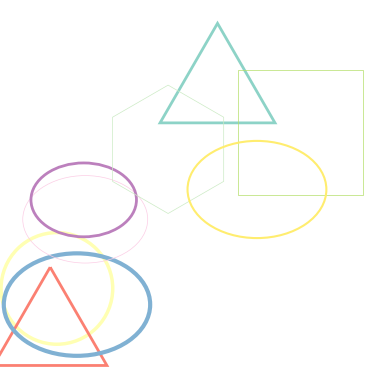[{"shape": "triangle", "thickness": 2, "radius": 0.86, "center": [0.565, 0.767]}, {"shape": "circle", "thickness": 2.5, "radius": 0.73, "center": [0.148, 0.251]}, {"shape": "triangle", "thickness": 2, "radius": 0.85, "center": [0.13, 0.136]}, {"shape": "oval", "thickness": 3, "radius": 0.95, "center": [0.2, 0.209]}, {"shape": "square", "thickness": 0.5, "radius": 0.81, "center": [0.78, 0.656]}, {"shape": "oval", "thickness": 0.5, "radius": 0.81, "center": [0.221, 0.43]}, {"shape": "oval", "thickness": 2, "radius": 0.69, "center": [0.217, 0.481]}, {"shape": "hexagon", "thickness": 0.5, "radius": 0.83, "center": [0.437, 0.612]}, {"shape": "oval", "thickness": 1.5, "radius": 0.9, "center": [0.667, 0.508]}]